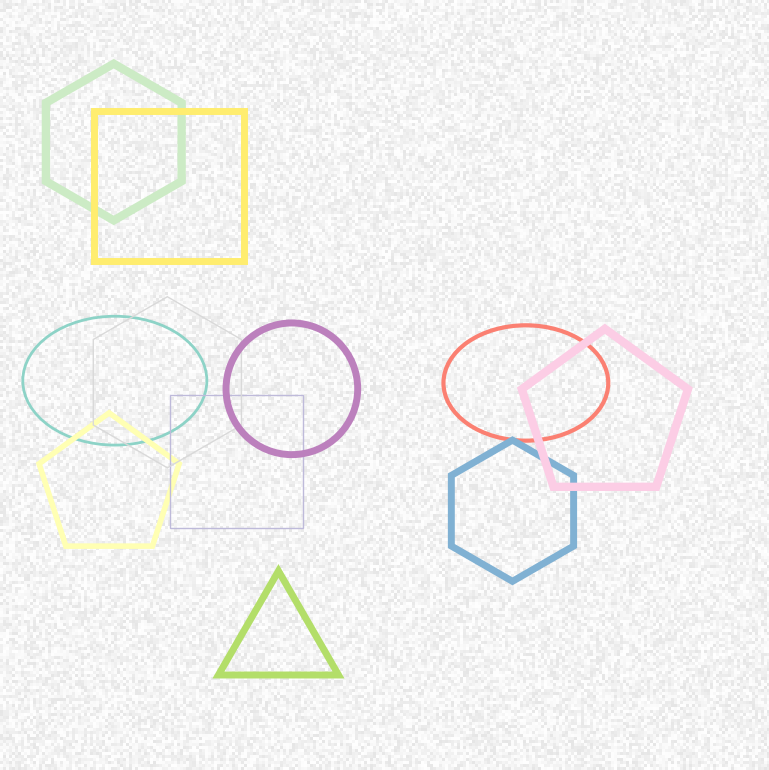[{"shape": "oval", "thickness": 1, "radius": 0.6, "center": [0.149, 0.506]}, {"shape": "pentagon", "thickness": 2, "radius": 0.48, "center": [0.142, 0.368]}, {"shape": "square", "thickness": 0.5, "radius": 0.43, "center": [0.307, 0.401]}, {"shape": "oval", "thickness": 1.5, "radius": 0.54, "center": [0.683, 0.503]}, {"shape": "hexagon", "thickness": 2.5, "radius": 0.46, "center": [0.666, 0.337]}, {"shape": "triangle", "thickness": 2.5, "radius": 0.45, "center": [0.362, 0.168]}, {"shape": "pentagon", "thickness": 3, "radius": 0.57, "center": [0.786, 0.46]}, {"shape": "hexagon", "thickness": 0.5, "radius": 0.56, "center": [0.217, 0.504]}, {"shape": "circle", "thickness": 2.5, "radius": 0.43, "center": [0.379, 0.495]}, {"shape": "hexagon", "thickness": 3, "radius": 0.51, "center": [0.148, 0.816]}, {"shape": "square", "thickness": 2.5, "radius": 0.49, "center": [0.22, 0.758]}]